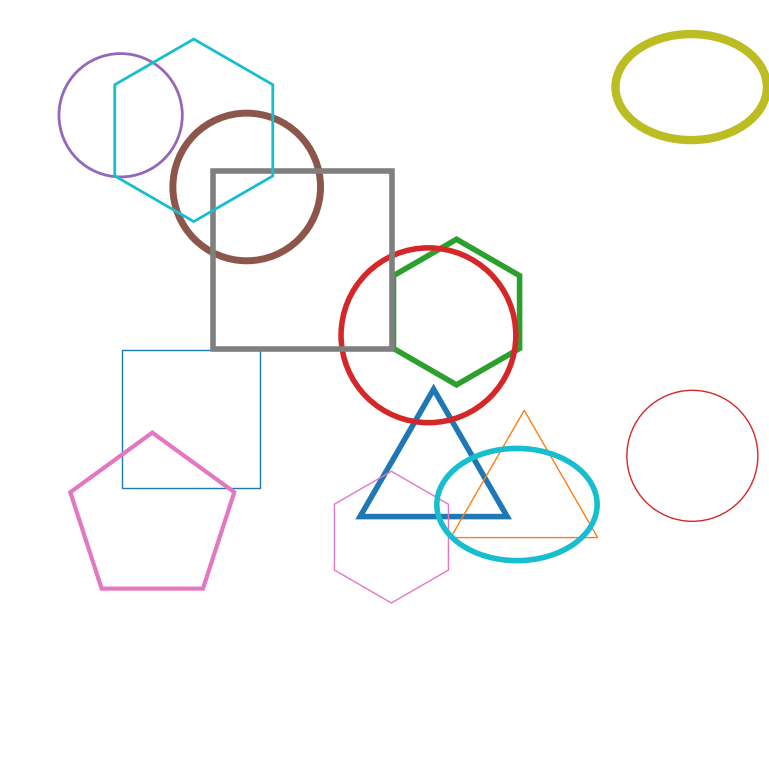[{"shape": "square", "thickness": 0.5, "radius": 0.45, "center": [0.248, 0.456]}, {"shape": "triangle", "thickness": 2, "radius": 0.55, "center": [0.563, 0.384]}, {"shape": "triangle", "thickness": 0.5, "radius": 0.55, "center": [0.681, 0.357]}, {"shape": "hexagon", "thickness": 2, "radius": 0.47, "center": [0.593, 0.595]}, {"shape": "circle", "thickness": 2, "radius": 0.57, "center": [0.556, 0.565]}, {"shape": "circle", "thickness": 0.5, "radius": 0.43, "center": [0.899, 0.408]}, {"shape": "circle", "thickness": 1, "radius": 0.4, "center": [0.157, 0.85]}, {"shape": "circle", "thickness": 2.5, "radius": 0.48, "center": [0.32, 0.757]}, {"shape": "pentagon", "thickness": 1.5, "radius": 0.56, "center": [0.198, 0.326]}, {"shape": "hexagon", "thickness": 0.5, "radius": 0.43, "center": [0.508, 0.302]}, {"shape": "square", "thickness": 2, "radius": 0.58, "center": [0.393, 0.662]}, {"shape": "oval", "thickness": 3, "radius": 0.49, "center": [0.898, 0.887]}, {"shape": "hexagon", "thickness": 1, "radius": 0.59, "center": [0.252, 0.831]}, {"shape": "oval", "thickness": 2, "radius": 0.52, "center": [0.671, 0.345]}]